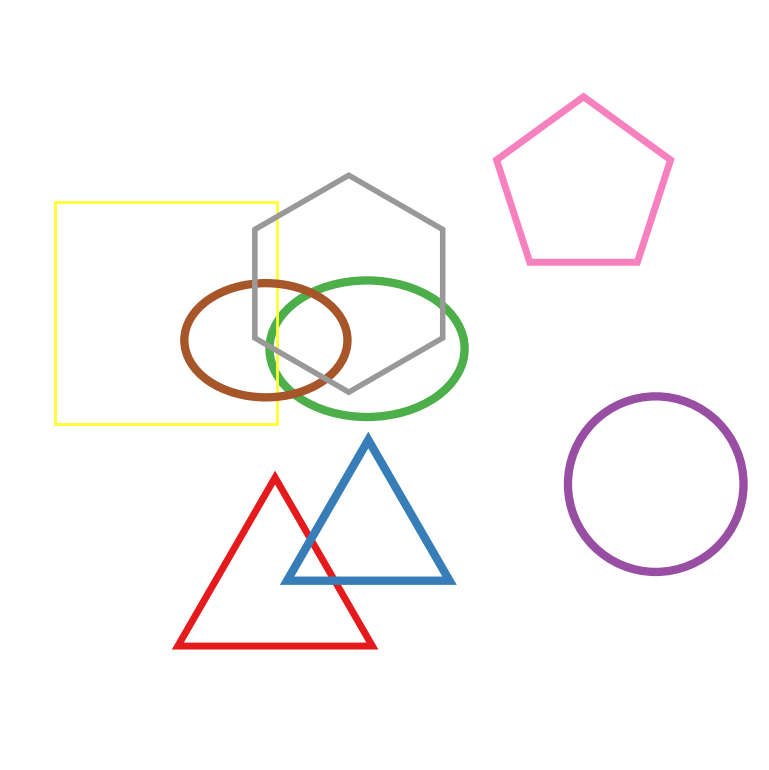[{"shape": "triangle", "thickness": 2.5, "radius": 0.73, "center": [0.357, 0.234]}, {"shape": "triangle", "thickness": 3, "radius": 0.61, "center": [0.478, 0.307]}, {"shape": "oval", "thickness": 3, "radius": 0.63, "center": [0.477, 0.547]}, {"shape": "circle", "thickness": 3, "radius": 0.57, "center": [0.852, 0.371]}, {"shape": "square", "thickness": 1, "radius": 0.72, "center": [0.215, 0.594]}, {"shape": "oval", "thickness": 3, "radius": 0.53, "center": [0.345, 0.558]}, {"shape": "pentagon", "thickness": 2.5, "radius": 0.59, "center": [0.758, 0.756]}, {"shape": "hexagon", "thickness": 2, "radius": 0.7, "center": [0.453, 0.632]}]